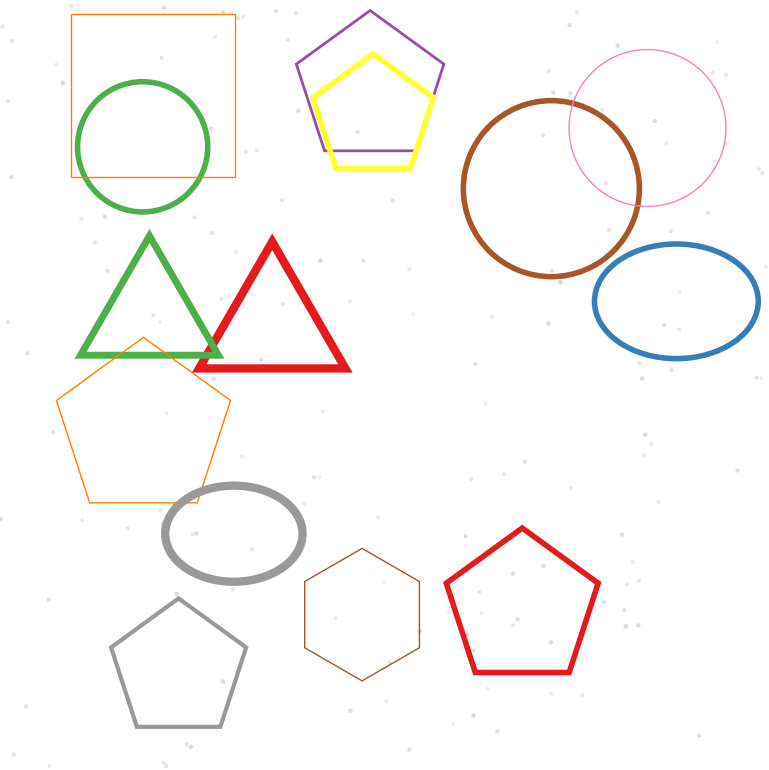[{"shape": "pentagon", "thickness": 2, "radius": 0.52, "center": [0.678, 0.211]}, {"shape": "triangle", "thickness": 3, "radius": 0.55, "center": [0.354, 0.576]}, {"shape": "oval", "thickness": 2, "radius": 0.53, "center": [0.878, 0.609]}, {"shape": "triangle", "thickness": 2.5, "radius": 0.52, "center": [0.194, 0.59]}, {"shape": "circle", "thickness": 2, "radius": 0.42, "center": [0.185, 0.809]}, {"shape": "pentagon", "thickness": 1, "radius": 0.5, "center": [0.481, 0.886]}, {"shape": "pentagon", "thickness": 0.5, "radius": 0.59, "center": [0.186, 0.443]}, {"shape": "square", "thickness": 0.5, "radius": 0.53, "center": [0.199, 0.876]}, {"shape": "pentagon", "thickness": 2, "radius": 0.41, "center": [0.485, 0.848]}, {"shape": "hexagon", "thickness": 0.5, "radius": 0.43, "center": [0.47, 0.202]}, {"shape": "circle", "thickness": 2, "radius": 0.57, "center": [0.716, 0.755]}, {"shape": "circle", "thickness": 0.5, "radius": 0.51, "center": [0.841, 0.834]}, {"shape": "oval", "thickness": 3, "radius": 0.45, "center": [0.304, 0.307]}, {"shape": "pentagon", "thickness": 1.5, "radius": 0.46, "center": [0.232, 0.131]}]